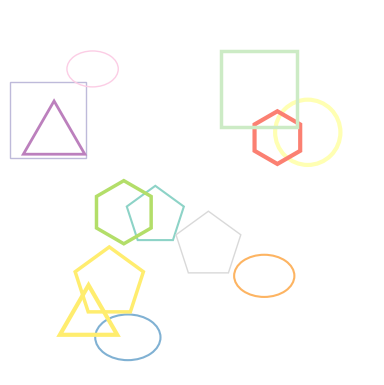[{"shape": "pentagon", "thickness": 1.5, "radius": 0.39, "center": [0.403, 0.439]}, {"shape": "circle", "thickness": 3, "radius": 0.42, "center": [0.799, 0.656]}, {"shape": "square", "thickness": 1, "radius": 0.49, "center": [0.125, 0.688]}, {"shape": "hexagon", "thickness": 3, "radius": 0.34, "center": [0.72, 0.643]}, {"shape": "oval", "thickness": 1.5, "radius": 0.42, "center": [0.332, 0.124]}, {"shape": "oval", "thickness": 1.5, "radius": 0.39, "center": [0.686, 0.284]}, {"shape": "hexagon", "thickness": 2.5, "radius": 0.41, "center": [0.322, 0.449]}, {"shape": "oval", "thickness": 1, "radius": 0.33, "center": [0.241, 0.821]}, {"shape": "pentagon", "thickness": 1, "radius": 0.44, "center": [0.541, 0.363]}, {"shape": "triangle", "thickness": 2, "radius": 0.46, "center": [0.14, 0.646]}, {"shape": "square", "thickness": 2.5, "radius": 0.49, "center": [0.673, 0.769]}, {"shape": "triangle", "thickness": 3, "radius": 0.43, "center": [0.23, 0.173]}, {"shape": "pentagon", "thickness": 2.5, "radius": 0.47, "center": [0.284, 0.265]}]